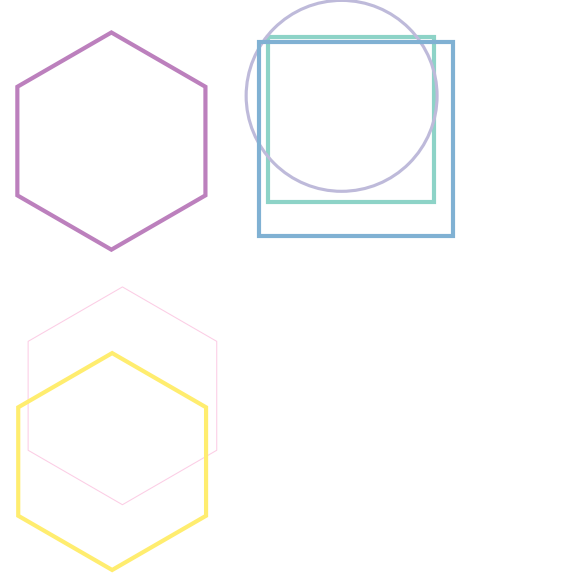[{"shape": "square", "thickness": 2, "radius": 0.72, "center": [0.608, 0.792]}, {"shape": "circle", "thickness": 1.5, "radius": 0.83, "center": [0.592, 0.833]}, {"shape": "square", "thickness": 2, "radius": 0.84, "center": [0.616, 0.758]}, {"shape": "hexagon", "thickness": 0.5, "radius": 0.94, "center": [0.212, 0.314]}, {"shape": "hexagon", "thickness": 2, "radius": 0.94, "center": [0.193, 0.755]}, {"shape": "hexagon", "thickness": 2, "radius": 0.94, "center": [0.194, 0.2]}]